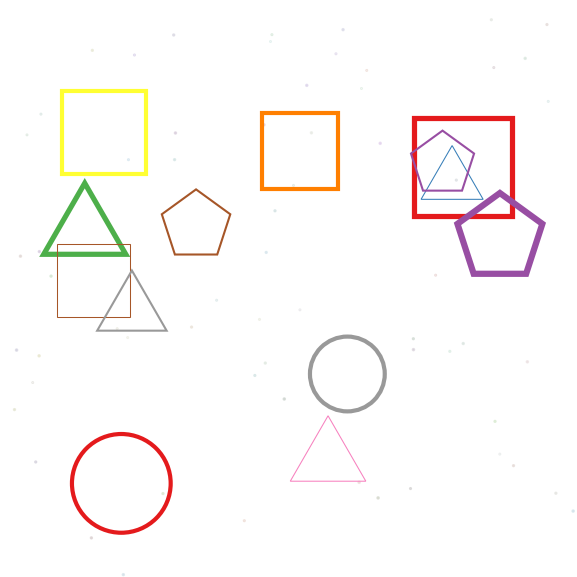[{"shape": "circle", "thickness": 2, "radius": 0.43, "center": [0.21, 0.162]}, {"shape": "square", "thickness": 2.5, "radius": 0.43, "center": [0.802, 0.711]}, {"shape": "triangle", "thickness": 0.5, "radius": 0.31, "center": [0.783, 0.685]}, {"shape": "triangle", "thickness": 2.5, "radius": 0.41, "center": [0.147, 0.6]}, {"shape": "pentagon", "thickness": 3, "radius": 0.39, "center": [0.866, 0.588]}, {"shape": "pentagon", "thickness": 1, "radius": 0.29, "center": [0.766, 0.715]}, {"shape": "square", "thickness": 2, "radius": 0.33, "center": [0.52, 0.738]}, {"shape": "square", "thickness": 2, "radius": 0.36, "center": [0.18, 0.77]}, {"shape": "square", "thickness": 0.5, "radius": 0.31, "center": [0.162, 0.514]}, {"shape": "pentagon", "thickness": 1, "radius": 0.31, "center": [0.339, 0.609]}, {"shape": "triangle", "thickness": 0.5, "radius": 0.38, "center": [0.568, 0.204]}, {"shape": "triangle", "thickness": 1, "radius": 0.35, "center": [0.228, 0.461]}, {"shape": "circle", "thickness": 2, "radius": 0.32, "center": [0.601, 0.352]}]